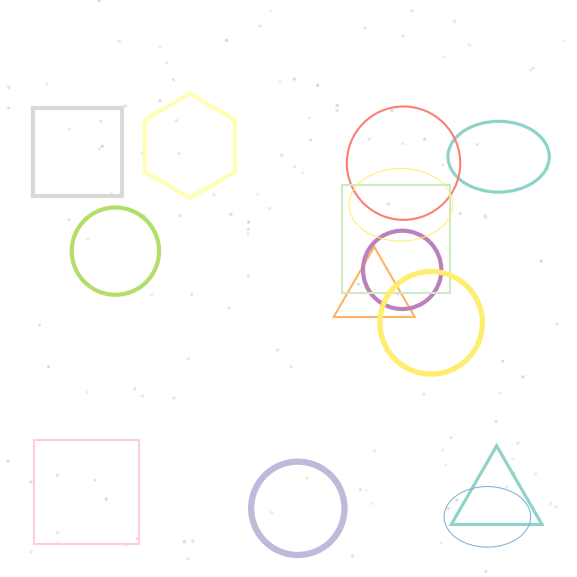[{"shape": "oval", "thickness": 1.5, "radius": 0.44, "center": [0.863, 0.728]}, {"shape": "triangle", "thickness": 1.5, "radius": 0.45, "center": [0.86, 0.136]}, {"shape": "hexagon", "thickness": 2, "radius": 0.45, "center": [0.329, 0.747]}, {"shape": "circle", "thickness": 3, "radius": 0.4, "center": [0.516, 0.119]}, {"shape": "circle", "thickness": 1, "radius": 0.49, "center": [0.699, 0.717]}, {"shape": "oval", "thickness": 0.5, "radius": 0.37, "center": [0.844, 0.104]}, {"shape": "triangle", "thickness": 1, "radius": 0.41, "center": [0.648, 0.491]}, {"shape": "circle", "thickness": 2, "radius": 0.38, "center": [0.2, 0.564]}, {"shape": "square", "thickness": 1, "radius": 0.45, "center": [0.149, 0.147]}, {"shape": "square", "thickness": 2, "radius": 0.38, "center": [0.134, 0.736]}, {"shape": "circle", "thickness": 2, "radius": 0.34, "center": [0.696, 0.532]}, {"shape": "square", "thickness": 1, "radius": 0.47, "center": [0.686, 0.585]}, {"shape": "circle", "thickness": 2.5, "radius": 0.44, "center": [0.747, 0.44]}, {"shape": "oval", "thickness": 0.5, "radius": 0.45, "center": [0.694, 0.645]}]